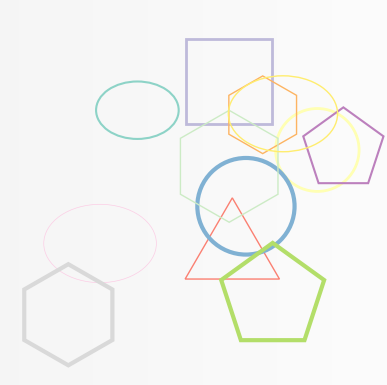[{"shape": "oval", "thickness": 1.5, "radius": 0.53, "center": [0.355, 0.714]}, {"shape": "circle", "thickness": 2, "radius": 0.54, "center": [0.819, 0.61]}, {"shape": "square", "thickness": 2, "radius": 0.55, "center": [0.591, 0.789]}, {"shape": "triangle", "thickness": 1, "radius": 0.7, "center": [0.599, 0.345]}, {"shape": "circle", "thickness": 3, "radius": 0.63, "center": [0.635, 0.464]}, {"shape": "hexagon", "thickness": 1, "radius": 0.5, "center": [0.678, 0.702]}, {"shape": "pentagon", "thickness": 3, "radius": 0.7, "center": [0.704, 0.229]}, {"shape": "oval", "thickness": 0.5, "radius": 0.73, "center": [0.258, 0.368]}, {"shape": "hexagon", "thickness": 3, "radius": 0.66, "center": [0.176, 0.182]}, {"shape": "pentagon", "thickness": 1.5, "radius": 0.54, "center": [0.886, 0.612]}, {"shape": "hexagon", "thickness": 1, "radius": 0.73, "center": [0.591, 0.568]}, {"shape": "oval", "thickness": 1, "radius": 0.7, "center": [0.73, 0.704]}]